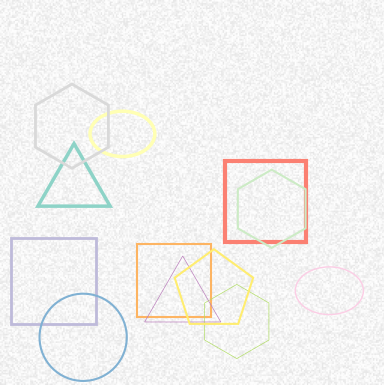[{"shape": "triangle", "thickness": 2.5, "radius": 0.54, "center": [0.192, 0.519]}, {"shape": "oval", "thickness": 2.5, "radius": 0.42, "center": [0.318, 0.652]}, {"shape": "square", "thickness": 2, "radius": 0.55, "center": [0.138, 0.27]}, {"shape": "square", "thickness": 3, "radius": 0.52, "center": [0.689, 0.476]}, {"shape": "circle", "thickness": 1.5, "radius": 0.57, "center": [0.216, 0.124]}, {"shape": "square", "thickness": 1.5, "radius": 0.48, "center": [0.451, 0.272]}, {"shape": "hexagon", "thickness": 0.5, "radius": 0.48, "center": [0.615, 0.165]}, {"shape": "oval", "thickness": 1, "radius": 0.44, "center": [0.855, 0.245]}, {"shape": "hexagon", "thickness": 2, "radius": 0.55, "center": [0.187, 0.672]}, {"shape": "triangle", "thickness": 0.5, "radius": 0.57, "center": [0.475, 0.221]}, {"shape": "hexagon", "thickness": 1.5, "radius": 0.51, "center": [0.706, 0.458]}, {"shape": "pentagon", "thickness": 1.5, "radius": 0.54, "center": [0.556, 0.245]}]